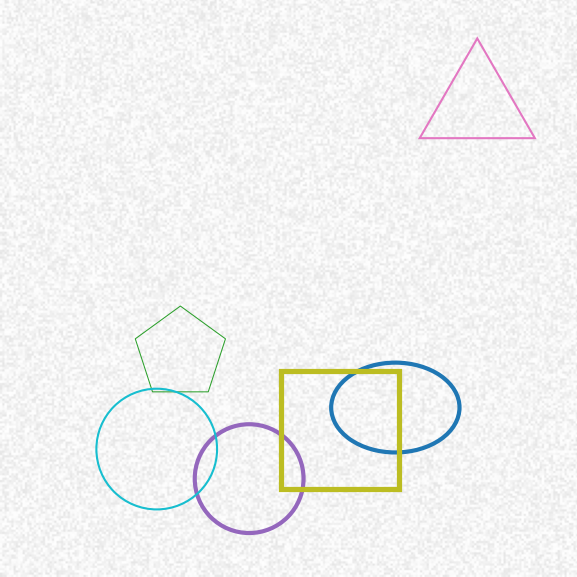[{"shape": "oval", "thickness": 2, "radius": 0.56, "center": [0.685, 0.293]}, {"shape": "pentagon", "thickness": 0.5, "radius": 0.41, "center": [0.312, 0.387]}, {"shape": "circle", "thickness": 2, "radius": 0.47, "center": [0.431, 0.17]}, {"shape": "triangle", "thickness": 1, "radius": 0.58, "center": [0.826, 0.817]}, {"shape": "square", "thickness": 2.5, "radius": 0.51, "center": [0.589, 0.255]}, {"shape": "circle", "thickness": 1, "radius": 0.52, "center": [0.271, 0.222]}]